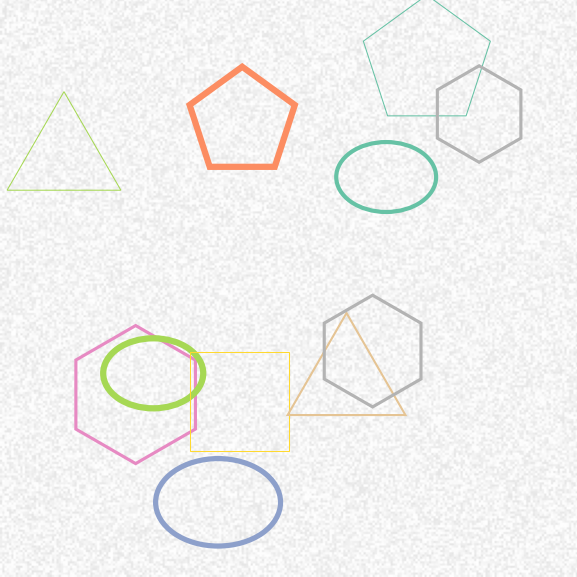[{"shape": "pentagon", "thickness": 0.5, "radius": 0.58, "center": [0.739, 0.892]}, {"shape": "oval", "thickness": 2, "radius": 0.43, "center": [0.669, 0.693]}, {"shape": "pentagon", "thickness": 3, "radius": 0.48, "center": [0.419, 0.788]}, {"shape": "oval", "thickness": 2.5, "radius": 0.54, "center": [0.378, 0.129]}, {"shape": "hexagon", "thickness": 1.5, "radius": 0.6, "center": [0.235, 0.316]}, {"shape": "oval", "thickness": 3, "radius": 0.43, "center": [0.265, 0.353]}, {"shape": "triangle", "thickness": 0.5, "radius": 0.57, "center": [0.111, 0.727]}, {"shape": "square", "thickness": 0.5, "radius": 0.43, "center": [0.415, 0.304]}, {"shape": "triangle", "thickness": 1, "radius": 0.59, "center": [0.6, 0.339]}, {"shape": "hexagon", "thickness": 1.5, "radius": 0.42, "center": [0.83, 0.802]}, {"shape": "hexagon", "thickness": 1.5, "radius": 0.48, "center": [0.645, 0.391]}]